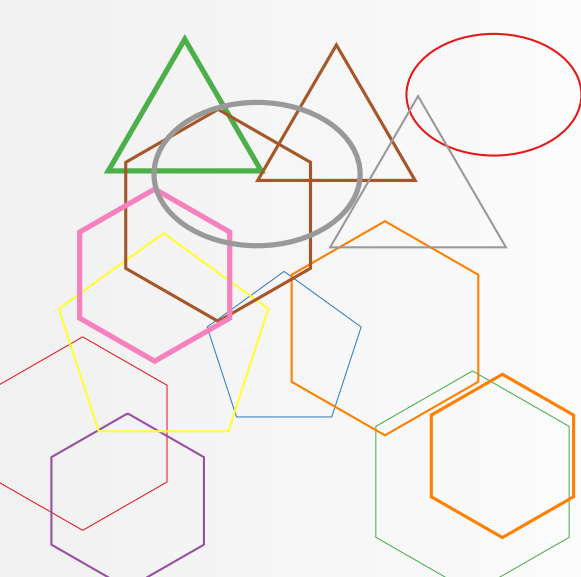[{"shape": "hexagon", "thickness": 0.5, "radius": 0.84, "center": [0.142, 0.248]}, {"shape": "oval", "thickness": 1, "radius": 0.75, "center": [0.85, 0.835]}, {"shape": "pentagon", "thickness": 0.5, "radius": 0.7, "center": [0.489, 0.39]}, {"shape": "hexagon", "thickness": 0.5, "radius": 0.96, "center": [0.813, 0.165]}, {"shape": "triangle", "thickness": 2.5, "radius": 0.76, "center": [0.318, 0.779]}, {"shape": "hexagon", "thickness": 1, "radius": 0.76, "center": [0.22, 0.132]}, {"shape": "hexagon", "thickness": 1, "radius": 0.93, "center": [0.662, 0.431]}, {"shape": "hexagon", "thickness": 1.5, "radius": 0.71, "center": [0.864, 0.21]}, {"shape": "pentagon", "thickness": 1, "radius": 0.95, "center": [0.281, 0.406]}, {"shape": "hexagon", "thickness": 1.5, "radius": 0.92, "center": [0.375, 0.626]}, {"shape": "triangle", "thickness": 1.5, "radius": 0.78, "center": [0.579, 0.765]}, {"shape": "hexagon", "thickness": 2.5, "radius": 0.75, "center": [0.266, 0.523]}, {"shape": "triangle", "thickness": 1, "radius": 0.87, "center": [0.719, 0.658]}, {"shape": "oval", "thickness": 2.5, "radius": 0.89, "center": [0.442, 0.698]}]